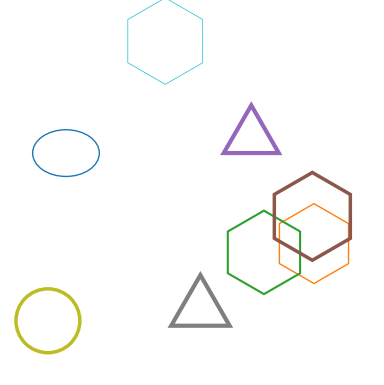[{"shape": "oval", "thickness": 1, "radius": 0.43, "center": [0.171, 0.602]}, {"shape": "hexagon", "thickness": 1, "radius": 0.52, "center": [0.816, 0.367]}, {"shape": "hexagon", "thickness": 1.5, "radius": 0.54, "center": [0.686, 0.344]}, {"shape": "triangle", "thickness": 3, "radius": 0.41, "center": [0.653, 0.644]}, {"shape": "hexagon", "thickness": 2.5, "radius": 0.57, "center": [0.811, 0.438]}, {"shape": "triangle", "thickness": 3, "radius": 0.44, "center": [0.52, 0.198]}, {"shape": "circle", "thickness": 2.5, "radius": 0.41, "center": [0.124, 0.167]}, {"shape": "hexagon", "thickness": 0.5, "radius": 0.56, "center": [0.429, 0.893]}]